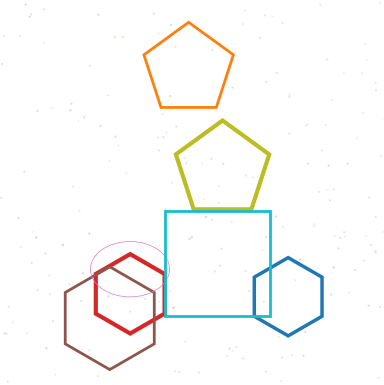[{"shape": "hexagon", "thickness": 2.5, "radius": 0.51, "center": [0.748, 0.229]}, {"shape": "pentagon", "thickness": 2, "radius": 0.61, "center": [0.49, 0.82]}, {"shape": "hexagon", "thickness": 3, "radius": 0.52, "center": [0.338, 0.237]}, {"shape": "hexagon", "thickness": 2, "radius": 0.67, "center": [0.285, 0.174]}, {"shape": "oval", "thickness": 0.5, "radius": 0.51, "center": [0.338, 0.301]}, {"shape": "pentagon", "thickness": 3, "radius": 0.64, "center": [0.578, 0.559]}, {"shape": "square", "thickness": 2, "radius": 0.68, "center": [0.564, 0.315]}]